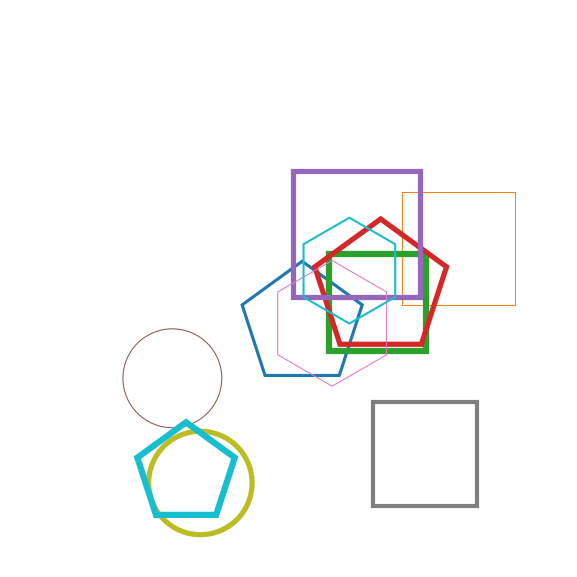[{"shape": "pentagon", "thickness": 1.5, "radius": 0.55, "center": [0.523, 0.437]}, {"shape": "square", "thickness": 0.5, "radius": 0.49, "center": [0.794, 0.569]}, {"shape": "square", "thickness": 3, "radius": 0.42, "center": [0.654, 0.475]}, {"shape": "pentagon", "thickness": 2.5, "radius": 0.6, "center": [0.659, 0.5]}, {"shape": "square", "thickness": 2.5, "radius": 0.55, "center": [0.618, 0.594]}, {"shape": "circle", "thickness": 0.5, "radius": 0.43, "center": [0.298, 0.344]}, {"shape": "hexagon", "thickness": 0.5, "radius": 0.54, "center": [0.575, 0.439]}, {"shape": "square", "thickness": 2, "radius": 0.45, "center": [0.736, 0.213]}, {"shape": "circle", "thickness": 2.5, "radius": 0.45, "center": [0.347, 0.163]}, {"shape": "pentagon", "thickness": 3, "radius": 0.44, "center": [0.322, 0.179]}, {"shape": "hexagon", "thickness": 1, "radius": 0.46, "center": [0.605, 0.531]}]